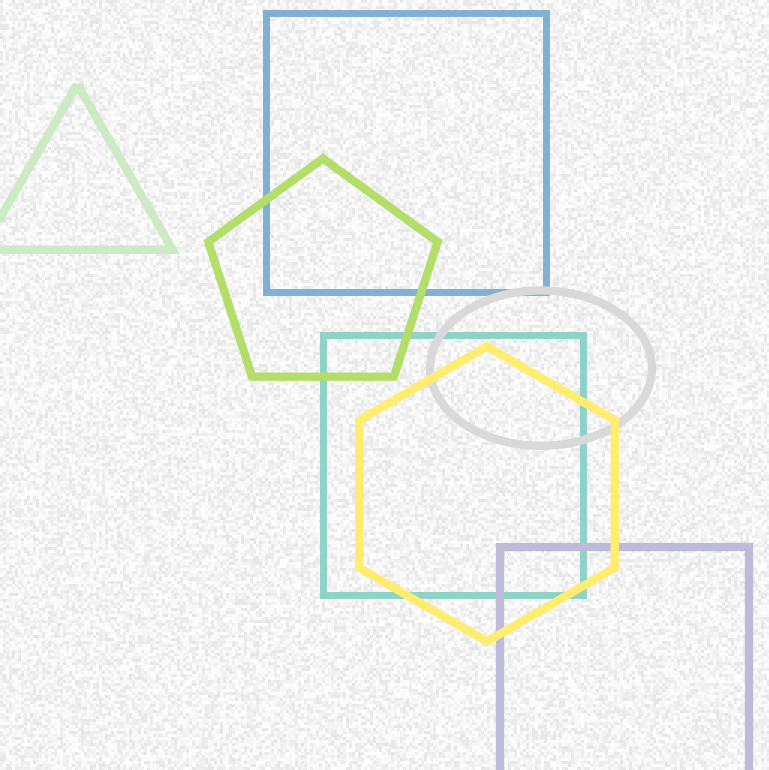[{"shape": "square", "thickness": 2.5, "radius": 0.84, "center": [0.588, 0.396]}, {"shape": "square", "thickness": 3, "radius": 0.81, "center": [0.811, 0.128]}, {"shape": "square", "thickness": 2.5, "radius": 0.91, "center": [0.527, 0.802]}, {"shape": "pentagon", "thickness": 3, "radius": 0.78, "center": [0.419, 0.637]}, {"shape": "oval", "thickness": 3, "radius": 0.72, "center": [0.703, 0.522]}, {"shape": "triangle", "thickness": 3, "radius": 0.72, "center": [0.1, 0.747]}, {"shape": "hexagon", "thickness": 3, "radius": 0.96, "center": [0.632, 0.358]}]